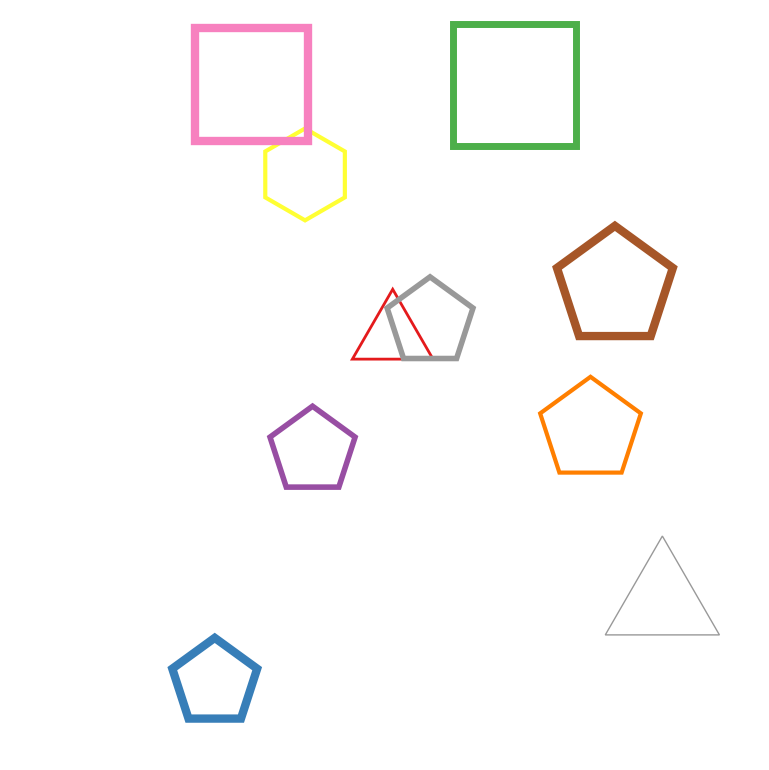[{"shape": "triangle", "thickness": 1, "radius": 0.3, "center": [0.51, 0.564]}, {"shape": "pentagon", "thickness": 3, "radius": 0.29, "center": [0.279, 0.114]}, {"shape": "square", "thickness": 2.5, "radius": 0.4, "center": [0.668, 0.89]}, {"shape": "pentagon", "thickness": 2, "radius": 0.29, "center": [0.406, 0.414]}, {"shape": "pentagon", "thickness": 1.5, "radius": 0.34, "center": [0.767, 0.442]}, {"shape": "hexagon", "thickness": 1.5, "radius": 0.3, "center": [0.396, 0.773]}, {"shape": "pentagon", "thickness": 3, "radius": 0.4, "center": [0.799, 0.628]}, {"shape": "square", "thickness": 3, "radius": 0.37, "center": [0.327, 0.891]}, {"shape": "triangle", "thickness": 0.5, "radius": 0.43, "center": [0.86, 0.218]}, {"shape": "pentagon", "thickness": 2, "radius": 0.29, "center": [0.559, 0.582]}]